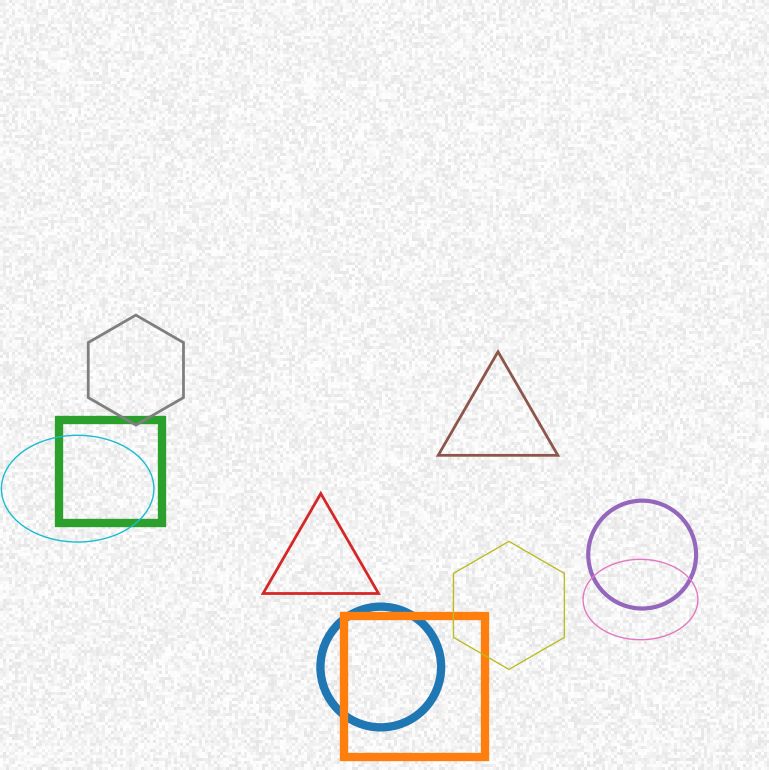[{"shape": "circle", "thickness": 3, "radius": 0.39, "center": [0.495, 0.134]}, {"shape": "square", "thickness": 3, "radius": 0.46, "center": [0.538, 0.108]}, {"shape": "square", "thickness": 3, "radius": 0.33, "center": [0.144, 0.388]}, {"shape": "triangle", "thickness": 1, "radius": 0.43, "center": [0.417, 0.273]}, {"shape": "circle", "thickness": 1.5, "radius": 0.35, "center": [0.834, 0.28]}, {"shape": "triangle", "thickness": 1, "radius": 0.45, "center": [0.647, 0.454]}, {"shape": "oval", "thickness": 0.5, "radius": 0.37, "center": [0.832, 0.221]}, {"shape": "hexagon", "thickness": 1, "radius": 0.36, "center": [0.176, 0.519]}, {"shape": "hexagon", "thickness": 0.5, "radius": 0.42, "center": [0.661, 0.214]}, {"shape": "oval", "thickness": 0.5, "radius": 0.5, "center": [0.101, 0.365]}]